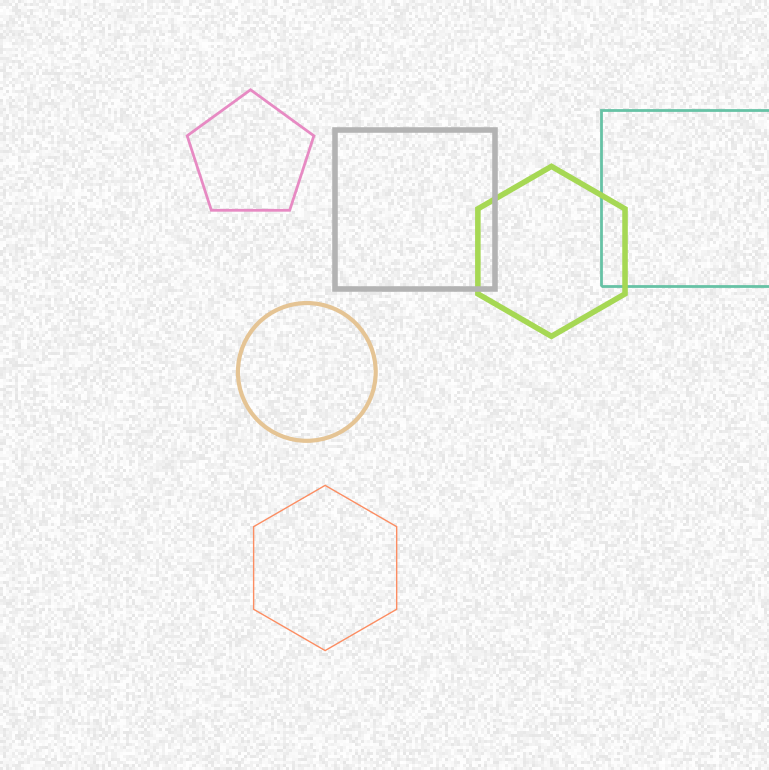[{"shape": "square", "thickness": 1, "radius": 0.57, "center": [0.895, 0.743]}, {"shape": "hexagon", "thickness": 0.5, "radius": 0.54, "center": [0.422, 0.262]}, {"shape": "pentagon", "thickness": 1, "radius": 0.43, "center": [0.325, 0.797]}, {"shape": "hexagon", "thickness": 2, "radius": 0.55, "center": [0.716, 0.674]}, {"shape": "circle", "thickness": 1.5, "radius": 0.45, "center": [0.398, 0.517]}, {"shape": "square", "thickness": 2, "radius": 0.52, "center": [0.539, 0.728]}]